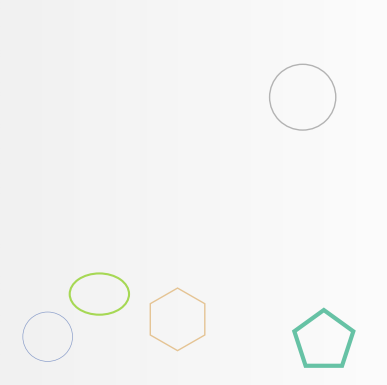[{"shape": "pentagon", "thickness": 3, "radius": 0.4, "center": [0.836, 0.115]}, {"shape": "circle", "thickness": 0.5, "radius": 0.32, "center": [0.123, 0.125]}, {"shape": "oval", "thickness": 1.5, "radius": 0.38, "center": [0.256, 0.236]}, {"shape": "hexagon", "thickness": 1, "radius": 0.41, "center": [0.458, 0.171]}, {"shape": "circle", "thickness": 1, "radius": 0.43, "center": [0.781, 0.748]}]